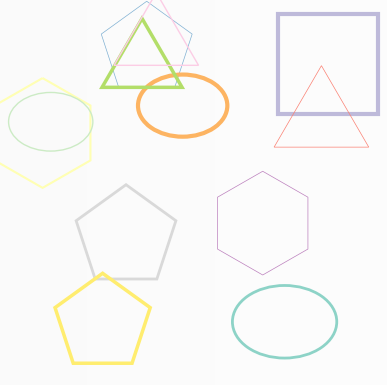[{"shape": "oval", "thickness": 2, "radius": 0.67, "center": [0.734, 0.164]}, {"shape": "hexagon", "thickness": 1.5, "radius": 0.71, "center": [0.11, 0.655]}, {"shape": "square", "thickness": 3, "radius": 0.65, "center": [0.847, 0.834]}, {"shape": "triangle", "thickness": 0.5, "radius": 0.71, "center": [0.829, 0.688]}, {"shape": "pentagon", "thickness": 0.5, "radius": 0.62, "center": [0.379, 0.873]}, {"shape": "oval", "thickness": 3, "radius": 0.58, "center": [0.471, 0.726]}, {"shape": "triangle", "thickness": 2.5, "radius": 0.6, "center": [0.367, 0.833]}, {"shape": "triangle", "thickness": 1, "radius": 0.63, "center": [0.403, 0.893]}, {"shape": "pentagon", "thickness": 2, "radius": 0.68, "center": [0.325, 0.385]}, {"shape": "hexagon", "thickness": 0.5, "radius": 0.67, "center": [0.678, 0.42]}, {"shape": "oval", "thickness": 1, "radius": 0.54, "center": [0.131, 0.684]}, {"shape": "pentagon", "thickness": 2.5, "radius": 0.65, "center": [0.265, 0.161]}]